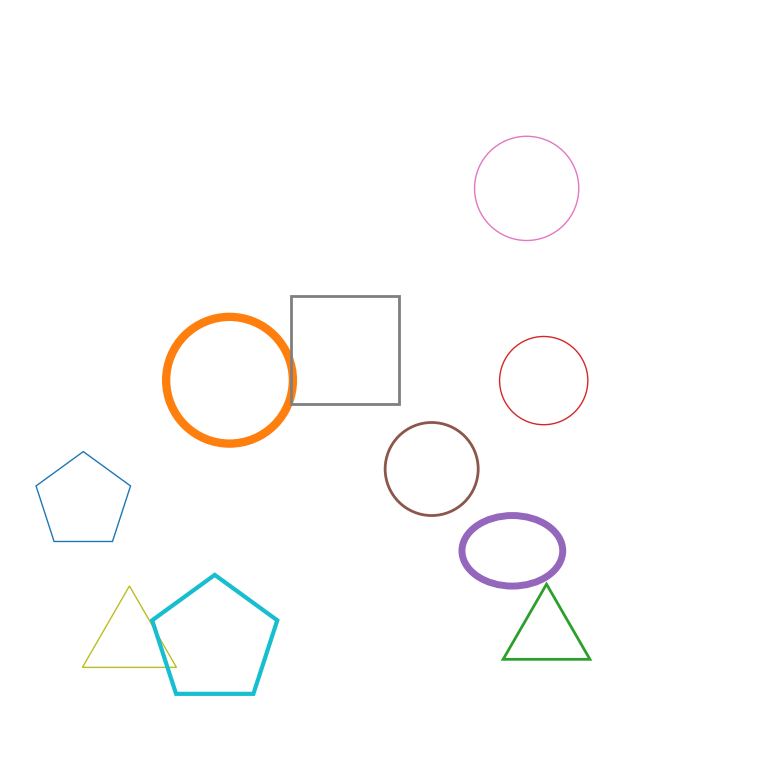[{"shape": "pentagon", "thickness": 0.5, "radius": 0.32, "center": [0.108, 0.349]}, {"shape": "circle", "thickness": 3, "radius": 0.41, "center": [0.298, 0.506]}, {"shape": "triangle", "thickness": 1, "radius": 0.33, "center": [0.71, 0.176]}, {"shape": "circle", "thickness": 0.5, "radius": 0.29, "center": [0.706, 0.506]}, {"shape": "oval", "thickness": 2.5, "radius": 0.33, "center": [0.665, 0.285]}, {"shape": "circle", "thickness": 1, "radius": 0.3, "center": [0.561, 0.391]}, {"shape": "circle", "thickness": 0.5, "radius": 0.34, "center": [0.684, 0.755]}, {"shape": "square", "thickness": 1, "radius": 0.35, "center": [0.448, 0.546]}, {"shape": "triangle", "thickness": 0.5, "radius": 0.35, "center": [0.168, 0.169]}, {"shape": "pentagon", "thickness": 1.5, "radius": 0.43, "center": [0.279, 0.168]}]